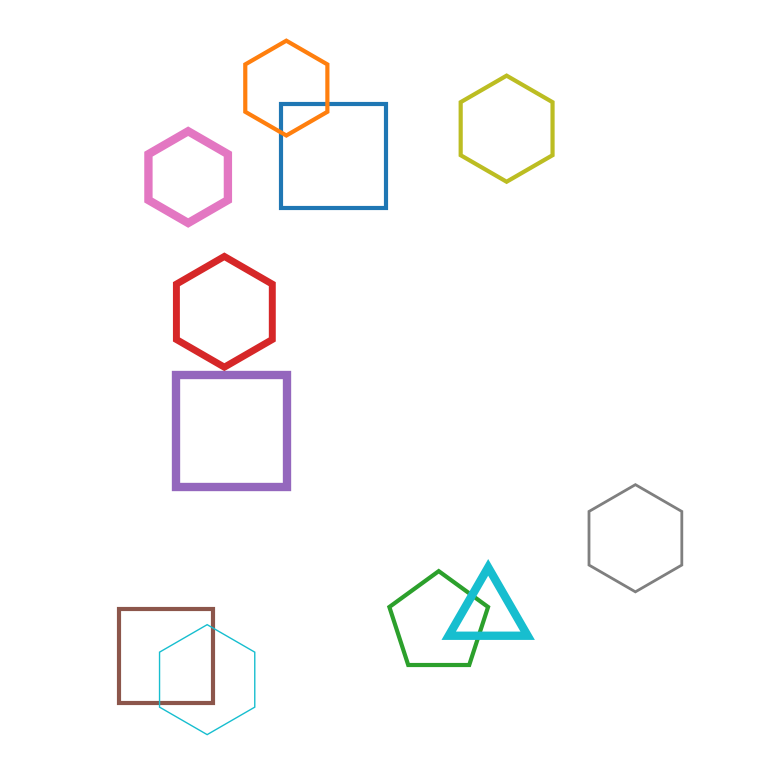[{"shape": "square", "thickness": 1.5, "radius": 0.34, "center": [0.433, 0.798]}, {"shape": "hexagon", "thickness": 1.5, "radius": 0.31, "center": [0.372, 0.886]}, {"shape": "pentagon", "thickness": 1.5, "radius": 0.34, "center": [0.57, 0.191]}, {"shape": "hexagon", "thickness": 2.5, "radius": 0.36, "center": [0.291, 0.595]}, {"shape": "square", "thickness": 3, "radius": 0.36, "center": [0.3, 0.44]}, {"shape": "square", "thickness": 1.5, "radius": 0.3, "center": [0.216, 0.148]}, {"shape": "hexagon", "thickness": 3, "radius": 0.3, "center": [0.244, 0.77]}, {"shape": "hexagon", "thickness": 1, "radius": 0.35, "center": [0.825, 0.301]}, {"shape": "hexagon", "thickness": 1.5, "radius": 0.34, "center": [0.658, 0.833]}, {"shape": "hexagon", "thickness": 0.5, "radius": 0.36, "center": [0.269, 0.117]}, {"shape": "triangle", "thickness": 3, "radius": 0.3, "center": [0.634, 0.204]}]